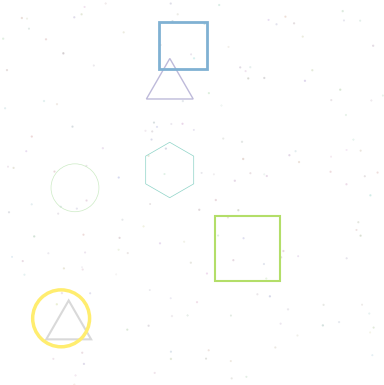[{"shape": "hexagon", "thickness": 0.5, "radius": 0.36, "center": [0.441, 0.558]}, {"shape": "triangle", "thickness": 1, "radius": 0.35, "center": [0.441, 0.778]}, {"shape": "square", "thickness": 2, "radius": 0.31, "center": [0.475, 0.882]}, {"shape": "square", "thickness": 1.5, "radius": 0.42, "center": [0.643, 0.354]}, {"shape": "triangle", "thickness": 1.5, "radius": 0.34, "center": [0.178, 0.152]}, {"shape": "circle", "thickness": 0.5, "radius": 0.31, "center": [0.195, 0.512]}, {"shape": "circle", "thickness": 2.5, "radius": 0.37, "center": [0.159, 0.173]}]